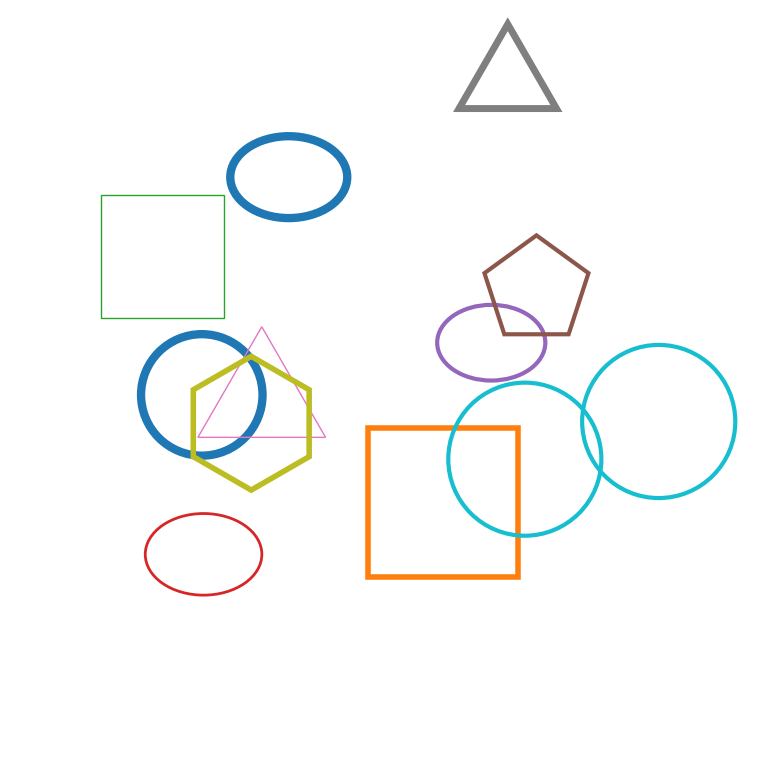[{"shape": "circle", "thickness": 3, "radius": 0.39, "center": [0.262, 0.487]}, {"shape": "oval", "thickness": 3, "radius": 0.38, "center": [0.375, 0.77]}, {"shape": "square", "thickness": 2, "radius": 0.49, "center": [0.576, 0.347]}, {"shape": "square", "thickness": 0.5, "radius": 0.4, "center": [0.211, 0.667]}, {"shape": "oval", "thickness": 1, "radius": 0.38, "center": [0.264, 0.28]}, {"shape": "oval", "thickness": 1.5, "radius": 0.35, "center": [0.638, 0.555]}, {"shape": "pentagon", "thickness": 1.5, "radius": 0.36, "center": [0.697, 0.623]}, {"shape": "triangle", "thickness": 0.5, "radius": 0.48, "center": [0.34, 0.48]}, {"shape": "triangle", "thickness": 2.5, "radius": 0.37, "center": [0.659, 0.896]}, {"shape": "hexagon", "thickness": 2, "radius": 0.43, "center": [0.326, 0.45]}, {"shape": "circle", "thickness": 1.5, "radius": 0.5, "center": [0.682, 0.404]}, {"shape": "circle", "thickness": 1.5, "radius": 0.5, "center": [0.855, 0.453]}]